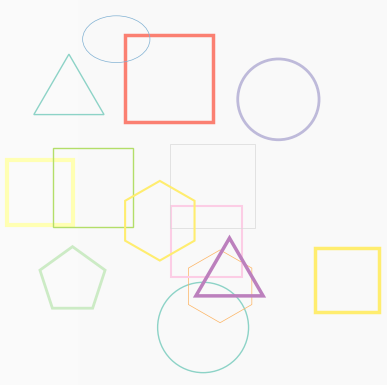[{"shape": "triangle", "thickness": 1, "radius": 0.52, "center": [0.178, 0.755]}, {"shape": "circle", "thickness": 1, "radius": 0.59, "center": [0.524, 0.149]}, {"shape": "square", "thickness": 3, "radius": 0.42, "center": [0.103, 0.5]}, {"shape": "circle", "thickness": 2, "radius": 0.52, "center": [0.718, 0.742]}, {"shape": "square", "thickness": 2.5, "radius": 0.57, "center": [0.436, 0.796]}, {"shape": "oval", "thickness": 0.5, "radius": 0.43, "center": [0.3, 0.898]}, {"shape": "hexagon", "thickness": 0.5, "radius": 0.47, "center": [0.568, 0.256]}, {"shape": "square", "thickness": 1, "radius": 0.51, "center": [0.24, 0.513]}, {"shape": "square", "thickness": 1.5, "radius": 0.46, "center": [0.534, 0.372]}, {"shape": "square", "thickness": 0.5, "radius": 0.55, "center": [0.549, 0.516]}, {"shape": "triangle", "thickness": 2.5, "radius": 0.5, "center": [0.592, 0.282]}, {"shape": "pentagon", "thickness": 2, "radius": 0.44, "center": [0.187, 0.271]}, {"shape": "hexagon", "thickness": 1.5, "radius": 0.52, "center": [0.412, 0.427]}, {"shape": "square", "thickness": 2.5, "radius": 0.41, "center": [0.897, 0.273]}]